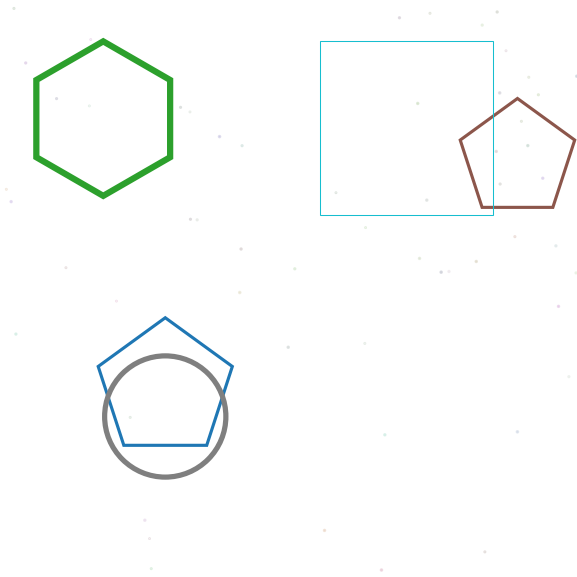[{"shape": "pentagon", "thickness": 1.5, "radius": 0.61, "center": [0.286, 0.327]}, {"shape": "hexagon", "thickness": 3, "radius": 0.67, "center": [0.179, 0.794]}, {"shape": "pentagon", "thickness": 1.5, "radius": 0.52, "center": [0.896, 0.724]}, {"shape": "circle", "thickness": 2.5, "radius": 0.52, "center": [0.286, 0.278]}, {"shape": "square", "thickness": 0.5, "radius": 0.75, "center": [0.704, 0.778]}]